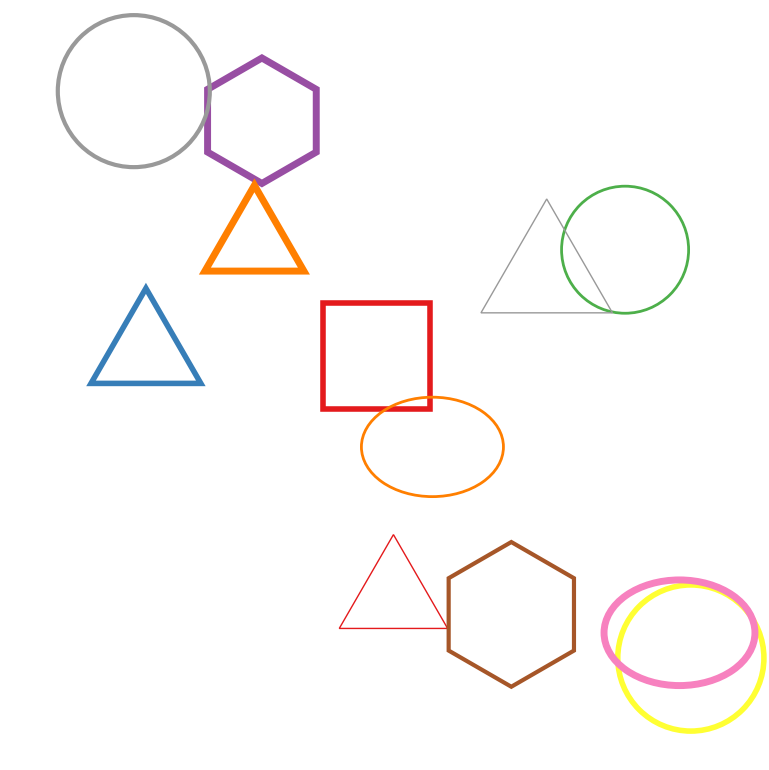[{"shape": "square", "thickness": 2, "radius": 0.35, "center": [0.489, 0.538]}, {"shape": "triangle", "thickness": 0.5, "radius": 0.41, "center": [0.511, 0.224]}, {"shape": "triangle", "thickness": 2, "radius": 0.41, "center": [0.19, 0.543]}, {"shape": "circle", "thickness": 1, "radius": 0.41, "center": [0.812, 0.676]}, {"shape": "hexagon", "thickness": 2.5, "radius": 0.41, "center": [0.34, 0.843]}, {"shape": "triangle", "thickness": 2.5, "radius": 0.37, "center": [0.33, 0.685]}, {"shape": "oval", "thickness": 1, "radius": 0.46, "center": [0.562, 0.42]}, {"shape": "circle", "thickness": 2, "radius": 0.47, "center": [0.897, 0.145]}, {"shape": "hexagon", "thickness": 1.5, "radius": 0.47, "center": [0.664, 0.202]}, {"shape": "oval", "thickness": 2.5, "radius": 0.49, "center": [0.882, 0.178]}, {"shape": "triangle", "thickness": 0.5, "radius": 0.49, "center": [0.71, 0.643]}, {"shape": "circle", "thickness": 1.5, "radius": 0.49, "center": [0.174, 0.882]}]